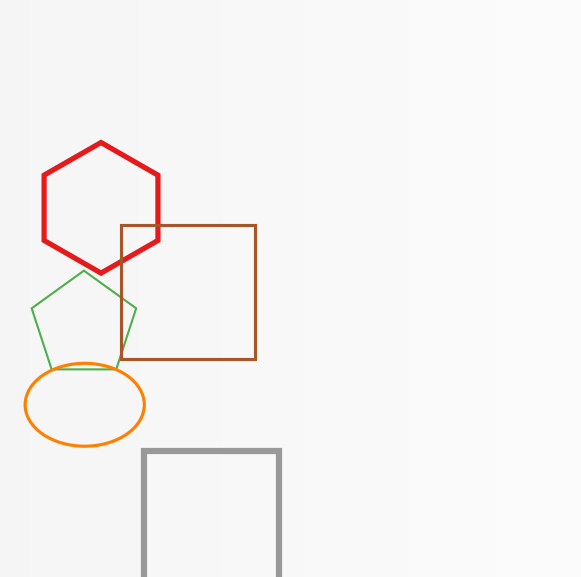[{"shape": "hexagon", "thickness": 2.5, "radius": 0.57, "center": [0.174, 0.639]}, {"shape": "pentagon", "thickness": 1, "radius": 0.47, "center": [0.144, 0.436]}, {"shape": "oval", "thickness": 1.5, "radius": 0.51, "center": [0.146, 0.298]}, {"shape": "square", "thickness": 1.5, "radius": 0.58, "center": [0.323, 0.493]}, {"shape": "square", "thickness": 3, "radius": 0.58, "center": [0.364, 0.102]}]